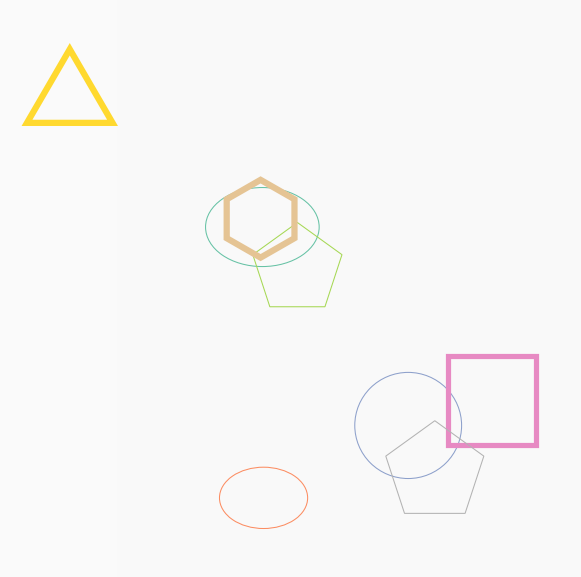[{"shape": "oval", "thickness": 0.5, "radius": 0.49, "center": [0.451, 0.606]}, {"shape": "oval", "thickness": 0.5, "radius": 0.38, "center": [0.453, 0.137]}, {"shape": "circle", "thickness": 0.5, "radius": 0.46, "center": [0.702, 0.262]}, {"shape": "square", "thickness": 2.5, "radius": 0.38, "center": [0.846, 0.306]}, {"shape": "pentagon", "thickness": 0.5, "radius": 0.4, "center": [0.512, 0.533]}, {"shape": "triangle", "thickness": 3, "radius": 0.42, "center": [0.12, 0.829]}, {"shape": "hexagon", "thickness": 3, "radius": 0.34, "center": [0.448, 0.62]}, {"shape": "pentagon", "thickness": 0.5, "radius": 0.44, "center": [0.748, 0.182]}]